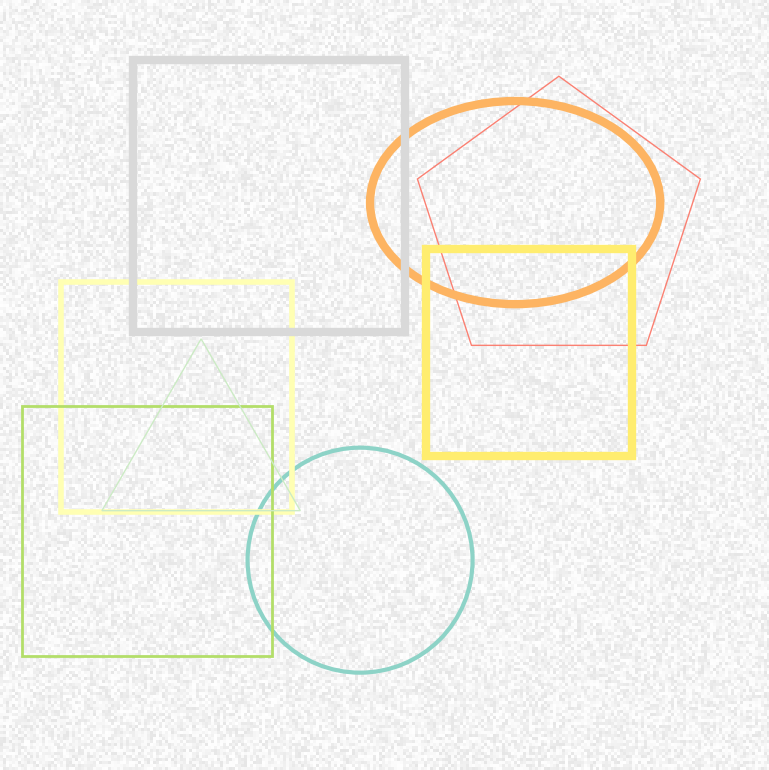[{"shape": "circle", "thickness": 1.5, "radius": 0.73, "center": [0.468, 0.273]}, {"shape": "square", "thickness": 2, "radius": 0.75, "center": [0.229, 0.484]}, {"shape": "pentagon", "thickness": 0.5, "radius": 0.97, "center": [0.726, 0.708]}, {"shape": "oval", "thickness": 3, "radius": 0.94, "center": [0.669, 0.737]}, {"shape": "square", "thickness": 1, "radius": 0.81, "center": [0.191, 0.311]}, {"shape": "square", "thickness": 3, "radius": 0.88, "center": [0.349, 0.746]}, {"shape": "triangle", "thickness": 0.5, "radius": 0.74, "center": [0.261, 0.411]}, {"shape": "square", "thickness": 3, "radius": 0.67, "center": [0.687, 0.542]}]